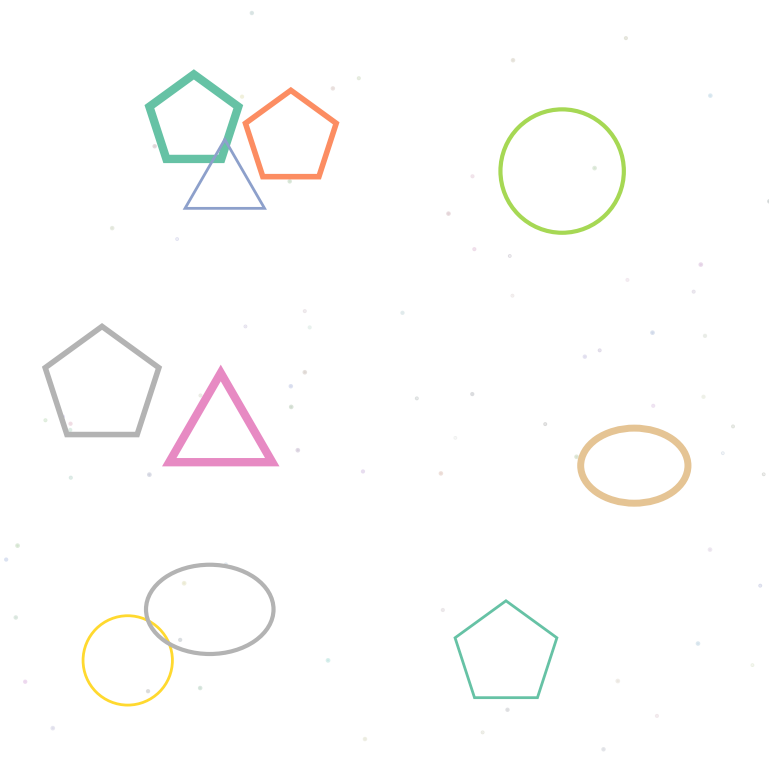[{"shape": "pentagon", "thickness": 1, "radius": 0.35, "center": [0.657, 0.15]}, {"shape": "pentagon", "thickness": 3, "radius": 0.3, "center": [0.252, 0.843]}, {"shape": "pentagon", "thickness": 2, "radius": 0.31, "center": [0.378, 0.821]}, {"shape": "triangle", "thickness": 1, "radius": 0.3, "center": [0.292, 0.759]}, {"shape": "triangle", "thickness": 3, "radius": 0.39, "center": [0.287, 0.438]}, {"shape": "circle", "thickness": 1.5, "radius": 0.4, "center": [0.73, 0.778]}, {"shape": "circle", "thickness": 1, "radius": 0.29, "center": [0.166, 0.142]}, {"shape": "oval", "thickness": 2.5, "radius": 0.35, "center": [0.824, 0.395]}, {"shape": "oval", "thickness": 1.5, "radius": 0.41, "center": [0.272, 0.209]}, {"shape": "pentagon", "thickness": 2, "radius": 0.39, "center": [0.133, 0.498]}]